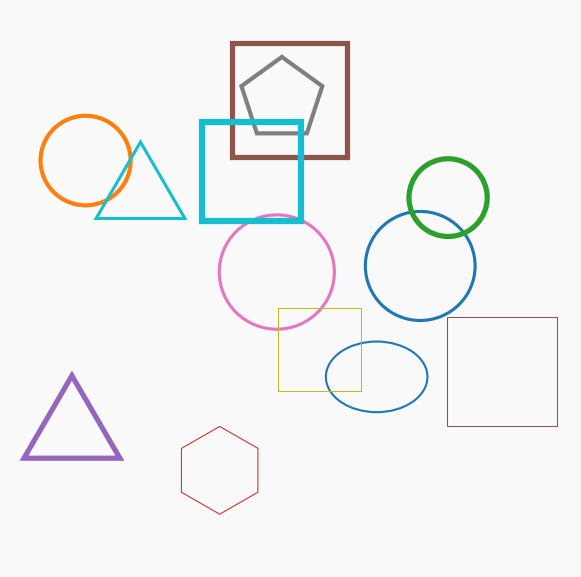[{"shape": "circle", "thickness": 1.5, "radius": 0.47, "center": [0.723, 0.539]}, {"shape": "oval", "thickness": 1, "radius": 0.44, "center": [0.648, 0.347]}, {"shape": "circle", "thickness": 2, "radius": 0.39, "center": [0.147, 0.721]}, {"shape": "circle", "thickness": 2.5, "radius": 0.34, "center": [0.771, 0.657]}, {"shape": "hexagon", "thickness": 0.5, "radius": 0.38, "center": [0.378, 0.185]}, {"shape": "triangle", "thickness": 2.5, "radius": 0.48, "center": [0.124, 0.253]}, {"shape": "square", "thickness": 2.5, "radius": 0.5, "center": [0.498, 0.826]}, {"shape": "square", "thickness": 0.5, "radius": 0.47, "center": [0.864, 0.356]}, {"shape": "circle", "thickness": 1.5, "radius": 0.5, "center": [0.476, 0.528]}, {"shape": "pentagon", "thickness": 2, "radius": 0.37, "center": [0.485, 0.827]}, {"shape": "square", "thickness": 0.5, "radius": 0.36, "center": [0.55, 0.394]}, {"shape": "triangle", "thickness": 1.5, "radius": 0.44, "center": [0.242, 0.665]}, {"shape": "square", "thickness": 3, "radius": 0.43, "center": [0.433, 0.702]}]